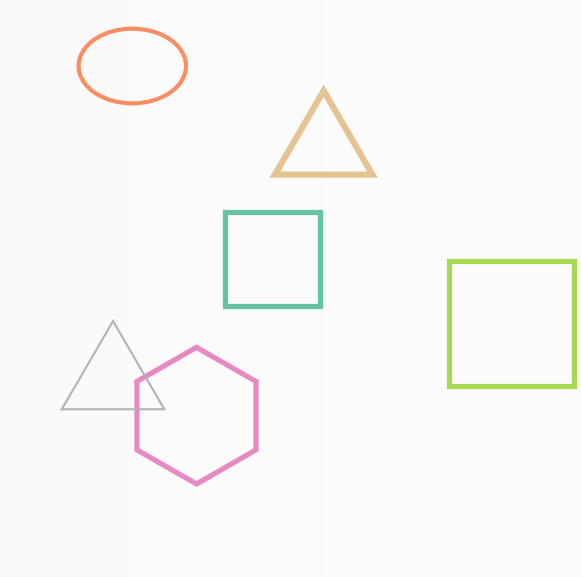[{"shape": "square", "thickness": 2.5, "radius": 0.41, "center": [0.469, 0.551]}, {"shape": "oval", "thickness": 2, "radius": 0.46, "center": [0.228, 0.885]}, {"shape": "hexagon", "thickness": 2.5, "radius": 0.59, "center": [0.338, 0.279]}, {"shape": "square", "thickness": 2.5, "radius": 0.54, "center": [0.88, 0.439]}, {"shape": "triangle", "thickness": 3, "radius": 0.48, "center": [0.557, 0.745]}, {"shape": "triangle", "thickness": 1, "radius": 0.51, "center": [0.194, 0.341]}]